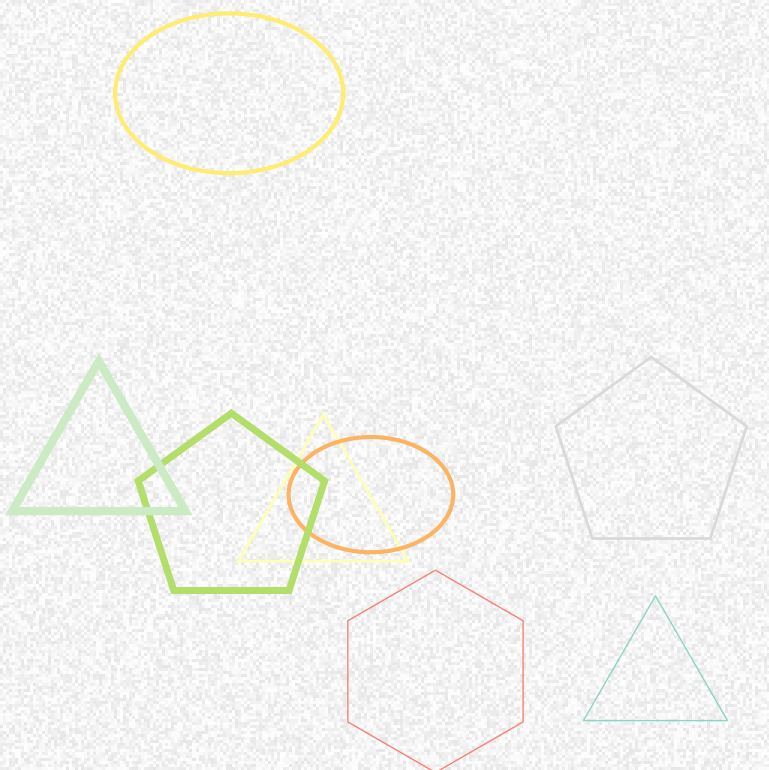[{"shape": "triangle", "thickness": 0.5, "radius": 0.54, "center": [0.851, 0.118]}, {"shape": "triangle", "thickness": 1, "radius": 0.64, "center": [0.42, 0.335]}, {"shape": "hexagon", "thickness": 0.5, "radius": 0.66, "center": [0.566, 0.128]}, {"shape": "oval", "thickness": 1.5, "radius": 0.53, "center": [0.482, 0.358]}, {"shape": "pentagon", "thickness": 2.5, "radius": 0.64, "center": [0.301, 0.336]}, {"shape": "pentagon", "thickness": 1, "radius": 0.65, "center": [0.846, 0.406]}, {"shape": "triangle", "thickness": 3, "radius": 0.65, "center": [0.128, 0.401]}, {"shape": "oval", "thickness": 1.5, "radius": 0.74, "center": [0.298, 0.879]}]